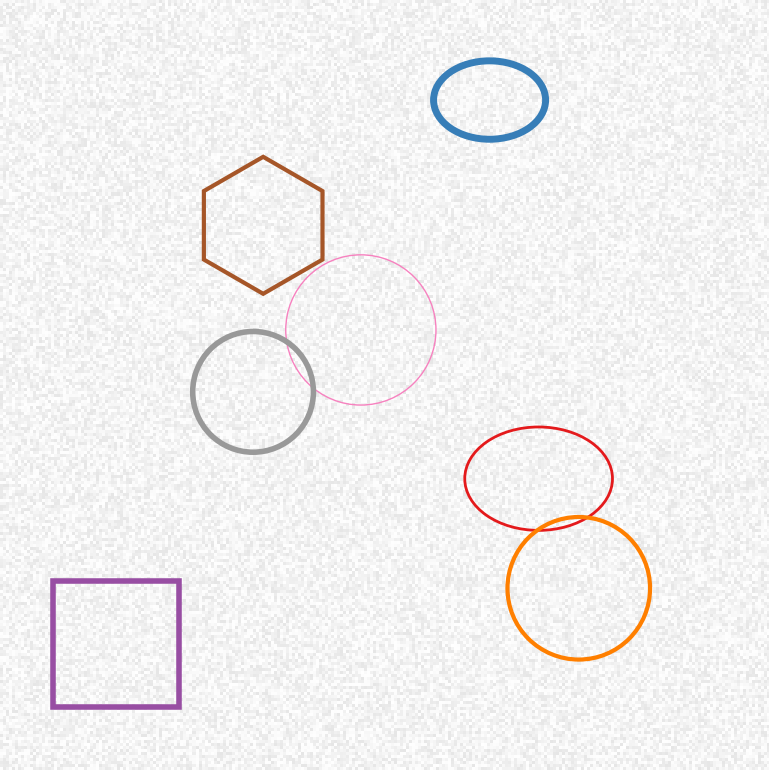[{"shape": "oval", "thickness": 1, "radius": 0.48, "center": [0.699, 0.378]}, {"shape": "oval", "thickness": 2.5, "radius": 0.36, "center": [0.636, 0.87]}, {"shape": "square", "thickness": 2, "radius": 0.41, "center": [0.151, 0.164]}, {"shape": "circle", "thickness": 1.5, "radius": 0.46, "center": [0.752, 0.236]}, {"shape": "hexagon", "thickness": 1.5, "radius": 0.44, "center": [0.342, 0.707]}, {"shape": "circle", "thickness": 0.5, "radius": 0.49, "center": [0.469, 0.572]}, {"shape": "circle", "thickness": 2, "radius": 0.39, "center": [0.329, 0.491]}]